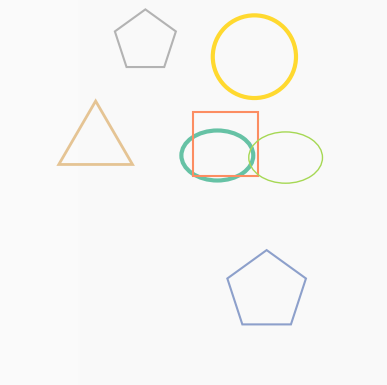[{"shape": "oval", "thickness": 3, "radius": 0.46, "center": [0.561, 0.596]}, {"shape": "square", "thickness": 1.5, "radius": 0.42, "center": [0.582, 0.626]}, {"shape": "pentagon", "thickness": 1.5, "radius": 0.53, "center": [0.688, 0.244]}, {"shape": "oval", "thickness": 1, "radius": 0.48, "center": [0.737, 0.591]}, {"shape": "circle", "thickness": 3, "radius": 0.54, "center": [0.656, 0.853]}, {"shape": "triangle", "thickness": 2, "radius": 0.55, "center": [0.247, 0.628]}, {"shape": "pentagon", "thickness": 1.5, "radius": 0.41, "center": [0.375, 0.893]}]